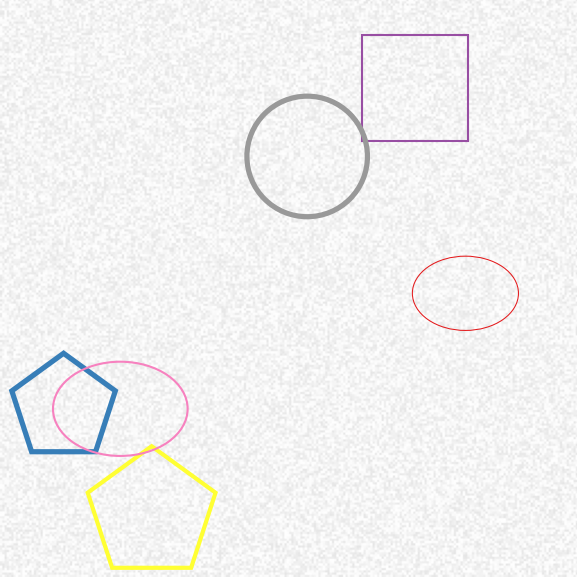[{"shape": "oval", "thickness": 0.5, "radius": 0.46, "center": [0.806, 0.491]}, {"shape": "pentagon", "thickness": 2.5, "radius": 0.47, "center": [0.11, 0.293]}, {"shape": "square", "thickness": 1, "radius": 0.46, "center": [0.719, 0.848]}, {"shape": "pentagon", "thickness": 2, "radius": 0.58, "center": [0.263, 0.11]}, {"shape": "oval", "thickness": 1, "radius": 0.58, "center": [0.208, 0.291]}, {"shape": "circle", "thickness": 2.5, "radius": 0.52, "center": [0.532, 0.728]}]